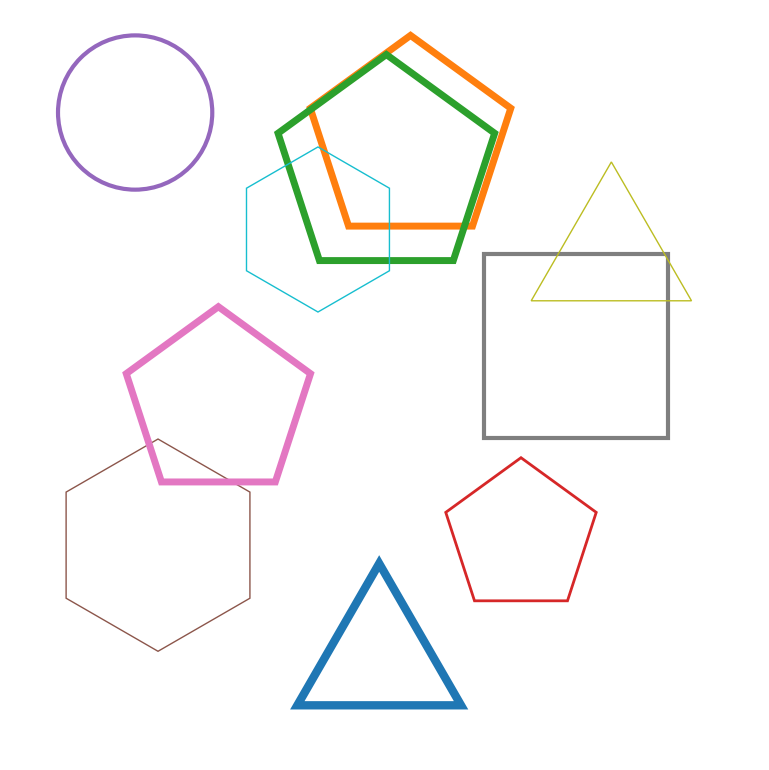[{"shape": "triangle", "thickness": 3, "radius": 0.61, "center": [0.492, 0.145]}, {"shape": "pentagon", "thickness": 2.5, "radius": 0.68, "center": [0.533, 0.817]}, {"shape": "pentagon", "thickness": 2.5, "radius": 0.74, "center": [0.502, 0.781]}, {"shape": "pentagon", "thickness": 1, "radius": 0.51, "center": [0.677, 0.303]}, {"shape": "circle", "thickness": 1.5, "radius": 0.5, "center": [0.176, 0.854]}, {"shape": "hexagon", "thickness": 0.5, "radius": 0.69, "center": [0.205, 0.292]}, {"shape": "pentagon", "thickness": 2.5, "radius": 0.63, "center": [0.284, 0.476]}, {"shape": "square", "thickness": 1.5, "radius": 0.6, "center": [0.748, 0.551]}, {"shape": "triangle", "thickness": 0.5, "radius": 0.6, "center": [0.794, 0.669]}, {"shape": "hexagon", "thickness": 0.5, "radius": 0.54, "center": [0.413, 0.702]}]